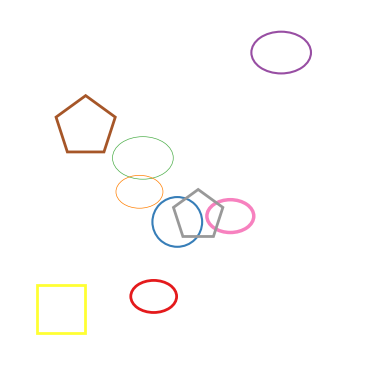[{"shape": "oval", "thickness": 2, "radius": 0.3, "center": [0.399, 0.23]}, {"shape": "circle", "thickness": 1.5, "radius": 0.32, "center": [0.46, 0.424]}, {"shape": "oval", "thickness": 0.5, "radius": 0.39, "center": [0.371, 0.59]}, {"shape": "oval", "thickness": 1.5, "radius": 0.39, "center": [0.73, 0.863]}, {"shape": "oval", "thickness": 0.5, "radius": 0.31, "center": [0.362, 0.502]}, {"shape": "square", "thickness": 2, "radius": 0.31, "center": [0.158, 0.197]}, {"shape": "pentagon", "thickness": 2, "radius": 0.4, "center": [0.222, 0.671]}, {"shape": "oval", "thickness": 2.5, "radius": 0.3, "center": [0.598, 0.439]}, {"shape": "pentagon", "thickness": 2, "radius": 0.34, "center": [0.515, 0.44]}]